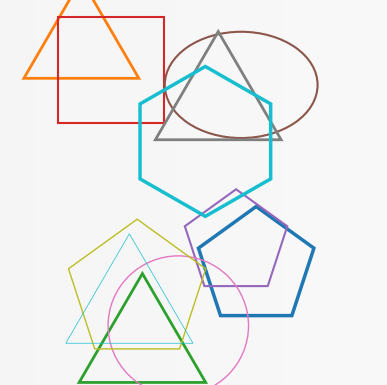[{"shape": "pentagon", "thickness": 2.5, "radius": 0.78, "center": [0.661, 0.307]}, {"shape": "triangle", "thickness": 2, "radius": 0.86, "center": [0.21, 0.882]}, {"shape": "triangle", "thickness": 2, "radius": 0.94, "center": [0.367, 0.101]}, {"shape": "square", "thickness": 1.5, "radius": 0.69, "center": [0.286, 0.819]}, {"shape": "pentagon", "thickness": 1.5, "radius": 0.7, "center": [0.609, 0.369]}, {"shape": "oval", "thickness": 1.5, "radius": 0.99, "center": [0.622, 0.779]}, {"shape": "circle", "thickness": 1, "radius": 0.91, "center": [0.46, 0.154]}, {"shape": "triangle", "thickness": 2, "radius": 0.94, "center": [0.563, 0.731]}, {"shape": "pentagon", "thickness": 1, "radius": 0.93, "center": [0.354, 0.244]}, {"shape": "triangle", "thickness": 0.5, "radius": 0.95, "center": [0.334, 0.203]}, {"shape": "hexagon", "thickness": 2.5, "radius": 0.97, "center": [0.53, 0.633]}]